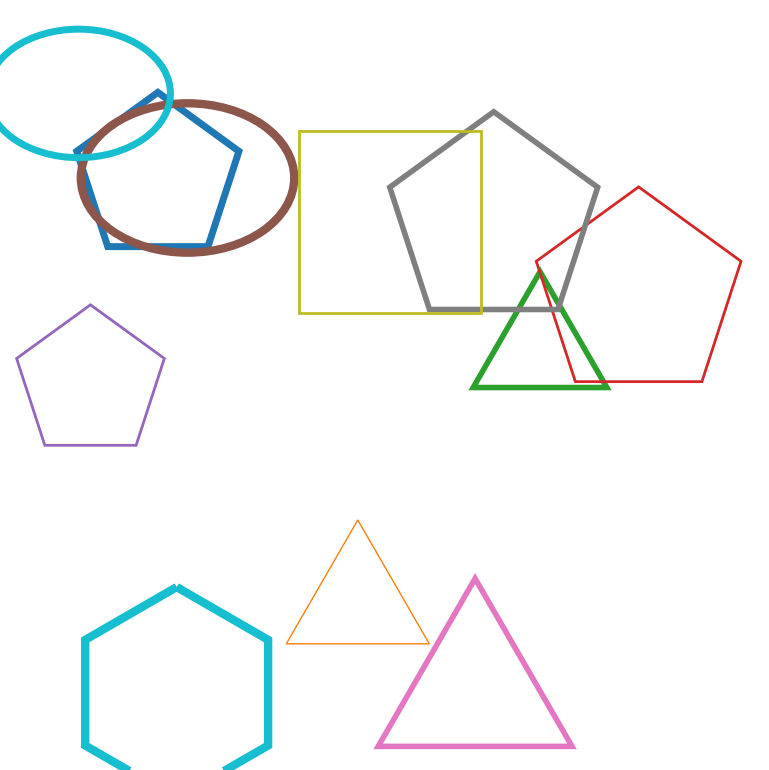[{"shape": "pentagon", "thickness": 2.5, "radius": 0.55, "center": [0.205, 0.769]}, {"shape": "triangle", "thickness": 0.5, "radius": 0.54, "center": [0.465, 0.217]}, {"shape": "triangle", "thickness": 2, "radius": 0.5, "center": [0.701, 0.547]}, {"shape": "pentagon", "thickness": 1, "radius": 0.7, "center": [0.829, 0.617]}, {"shape": "pentagon", "thickness": 1, "radius": 0.5, "center": [0.117, 0.503]}, {"shape": "oval", "thickness": 3, "radius": 0.69, "center": [0.244, 0.769]}, {"shape": "triangle", "thickness": 2, "radius": 0.73, "center": [0.617, 0.103]}, {"shape": "pentagon", "thickness": 2, "radius": 0.71, "center": [0.641, 0.713]}, {"shape": "square", "thickness": 1, "radius": 0.59, "center": [0.506, 0.712]}, {"shape": "hexagon", "thickness": 3, "radius": 0.69, "center": [0.229, 0.1]}, {"shape": "oval", "thickness": 2.5, "radius": 0.6, "center": [0.102, 0.879]}]